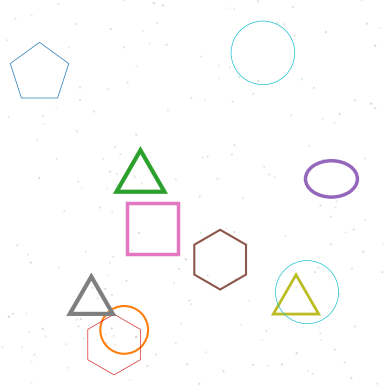[{"shape": "pentagon", "thickness": 0.5, "radius": 0.4, "center": [0.103, 0.81]}, {"shape": "circle", "thickness": 1.5, "radius": 0.31, "center": [0.323, 0.143]}, {"shape": "triangle", "thickness": 3, "radius": 0.36, "center": [0.365, 0.538]}, {"shape": "hexagon", "thickness": 0.5, "radius": 0.39, "center": [0.296, 0.105]}, {"shape": "oval", "thickness": 2.5, "radius": 0.34, "center": [0.861, 0.535]}, {"shape": "hexagon", "thickness": 1.5, "radius": 0.39, "center": [0.572, 0.326]}, {"shape": "square", "thickness": 2.5, "radius": 0.33, "center": [0.396, 0.407]}, {"shape": "triangle", "thickness": 3, "radius": 0.32, "center": [0.237, 0.217]}, {"shape": "triangle", "thickness": 2, "radius": 0.34, "center": [0.769, 0.218]}, {"shape": "circle", "thickness": 0.5, "radius": 0.41, "center": [0.798, 0.241]}, {"shape": "circle", "thickness": 0.5, "radius": 0.41, "center": [0.683, 0.863]}]